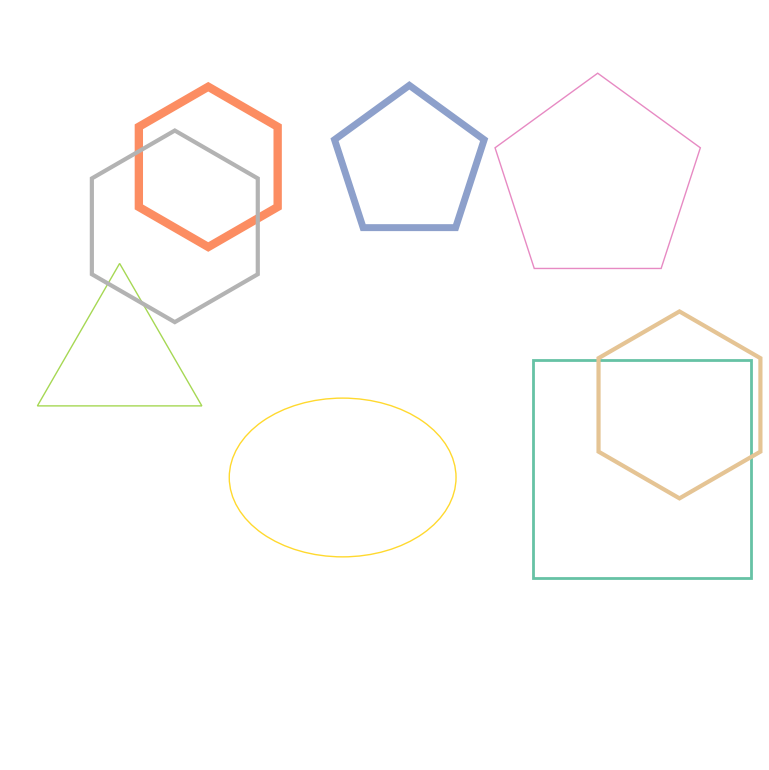[{"shape": "square", "thickness": 1, "radius": 0.71, "center": [0.834, 0.391]}, {"shape": "hexagon", "thickness": 3, "radius": 0.52, "center": [0.27, 0.783]}, {"shape": "pentagon", "thickness": 2.5, "radius": 0.51, "center": [0.532, 0.787]}, {"shape": "pentagon", "thickness": 0.5, "radius": 0.7, "center": [0.776, 0.765]}, {"shape": "triangle", "thickness": 0.5, "radius": 0.62, "center": [0.155, 0.535]}, {"shape": "oval", "thickness": 0.5, "radius": 0.74, "center": [0.445, 0.38]}, {"shape": "hexagon", "thickness": 1.5, "radius": 0.61, "center": [0.882, 0.474]}, {"shape": "hexagon", "thickness": 1.5, "radius": 0.62, "center": [0.227, 0.706]}]